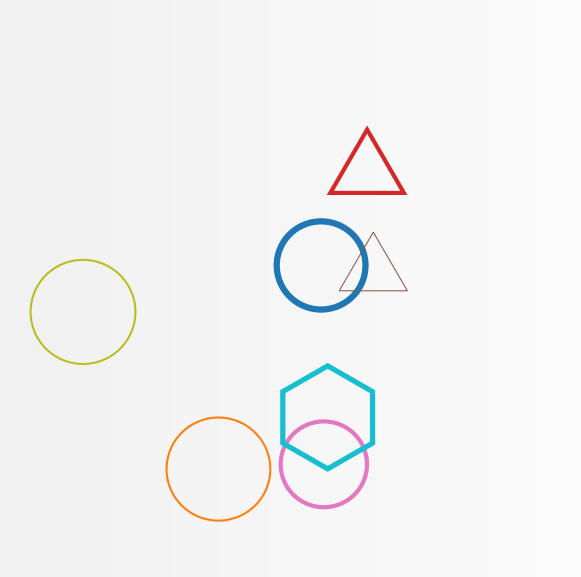[{"shape": "circle", "thickness": 3, "radius": 0.38, "center": [0.552, 0.54]}, {"shape": "circle", "thickness": 1, "radius": 0.45, "center": [0.376, 0.187]}, {"shape": "triangle", "thickness": 2, "radius": 0.37, "center": [0.632, 0.702]}, {"shape": "triangle", "thickness": 0.5, "radius": 0.34, "center": [0.642, 0.529]}, {"shape": "circle", "thickness": 2, "radius": 0.37, "center": [0.557, 0.195]}, {"shape": "circle", "thickness": 1, "radius": 0.45, "center": [0.143, 0.459]}, {"shape": "hexagon", "thickness": 2.5, "radius": 0.45, "center": [0.564, 0.276]}]